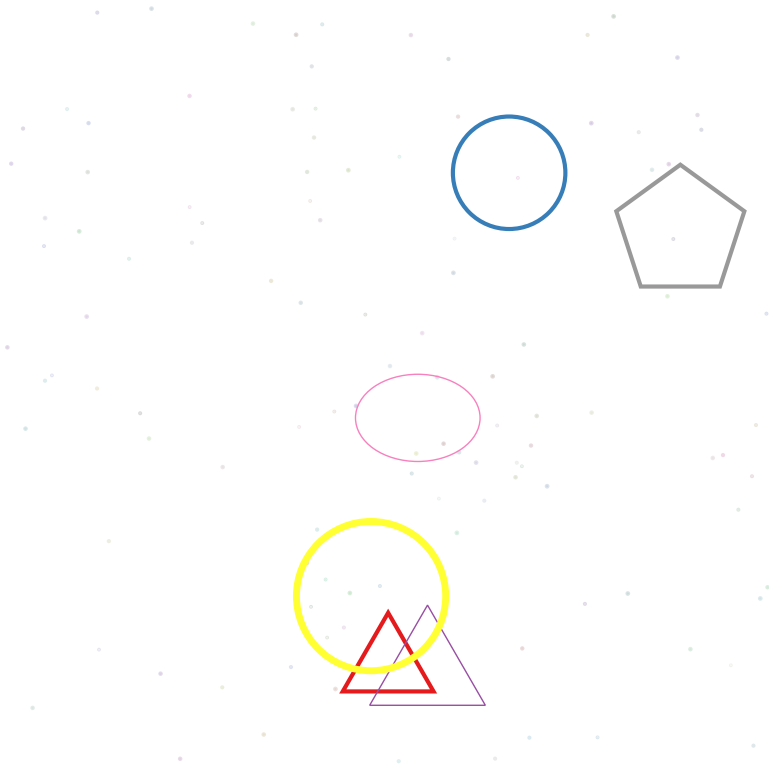[{"shape": "triangle", "thickness": 1.5, "radius": 0.34, "center": [0.504, 0.136]}, {"shape": "circle", "thickness": 1.5, "radius": 0.37, "center": [0.661, 0.776]}, {"shape": "triangle", "thickness": 0.5, "radius": 0.43, "center": [0.555, 0.127]}, {"shape": "circle", "thickness": 2.5, "radius": 0.48, "center": [0.482, 0.226]}, {"shape": "oval", "thickness": 0.5, "radius": 0.4, "center": [0.543, 0.457]}, {"shape": "pentagon", "thickness": 1.5, "radius": 0.44, "center": [0.884, 0.699]}]